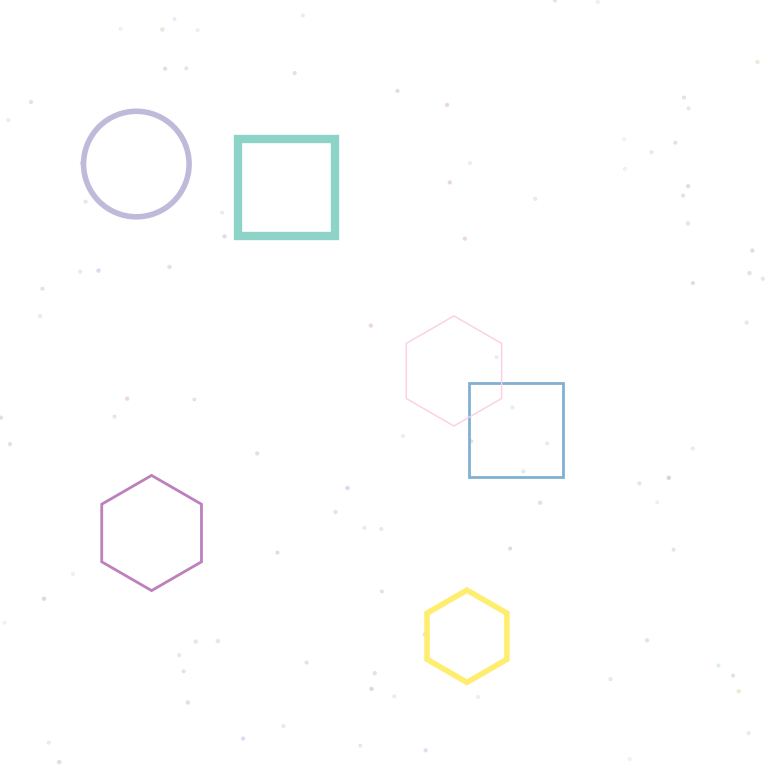[{"shape": "square", "thickness": 3, "radius": 0.32, "center": [0.372, 0.756]}, {"shape": "circle", "thickness": 2, "radius": 0.34, "center": [0.177, 0.787]}, {"shape": "square", "thickness": 1, "radius": 0.3, "center": [0.67, 0.441]}, {"shape": "hexagon", "thickness": 0.5, "radius": 0.36, "center": [0.59, 0.518]}, {"shape": "hexagon", "thickness": 1, "radius": 0.37, "center": [0.197, 0.308]}, {"shape": "hexagon", "thickness": 2, "radius": 0.3, "center": [0.606, 0.174]}]